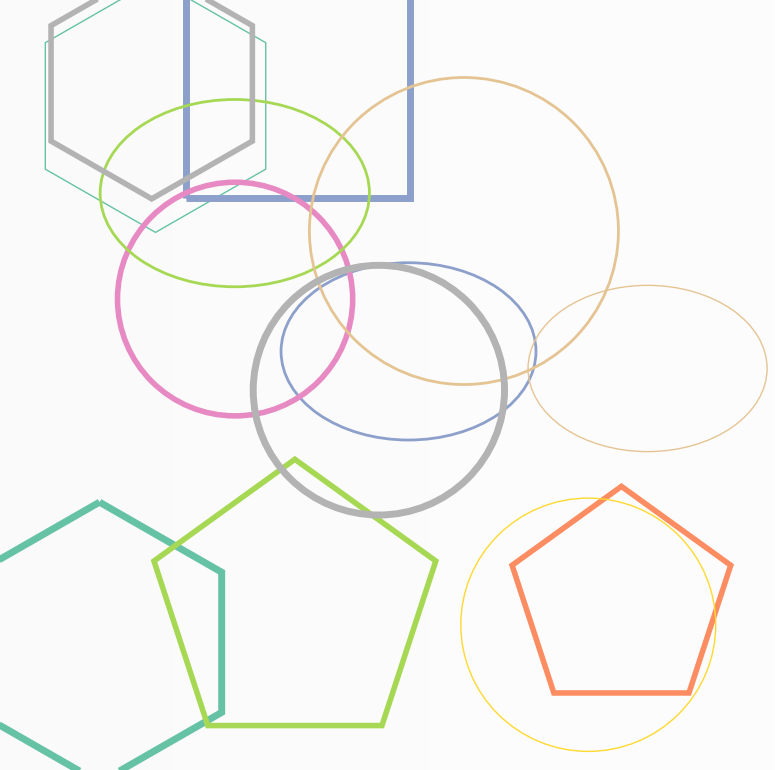[{"shape": "hexagon", "thickness": 0.5, "radius": 0.82, "center": [0.201, 0.862]}, {"shape": "hexagon", "thickness": 2.5, "radius": 0.91, "center": [0.128, 0.166]}, {"shape": "pentagon", "thickness": 2, "radius": 0.74, "center": [0.802, 0.22]}, {"shape": "oval", "thickness": 1, "radius": 0.82, "center": [0.527, 0.544]}, {"shape": "square", "thickness": 2.5, "radius": 0.72, "center": [0.385, 0.887]}, {"shape": "circle", "thickness": 2, "radius": 0.76, "center": [0.303, 0.612]}, {"shape": "pentagon", "thickness": 2, "radius": 0.96, "center": [0.38, 0.212]}, {"shape": "oval", "thickness": 1, "radius": 0.87, "center": [0.303, 0.749]}, {"shape": "circle", "thickness": 0.5, "radius": 0.82, "center": [0.759, 0.189]}, {"shape": "circle", "thickness": 1, "radius": 1.0, "center": [0.599, 0.7]}, {"shape": "oval", "thickness": 0.5, "radius": 0.77, "center": [0.836, 0.521]}, {"shape": "circle", "thickness": 2.5, "radius": 0.81, "center": [0.489, 0.493]}, {"shape": "hexagon", "thickness": 2, "radius": 0.75, "center": [0.196, 0.892]}]